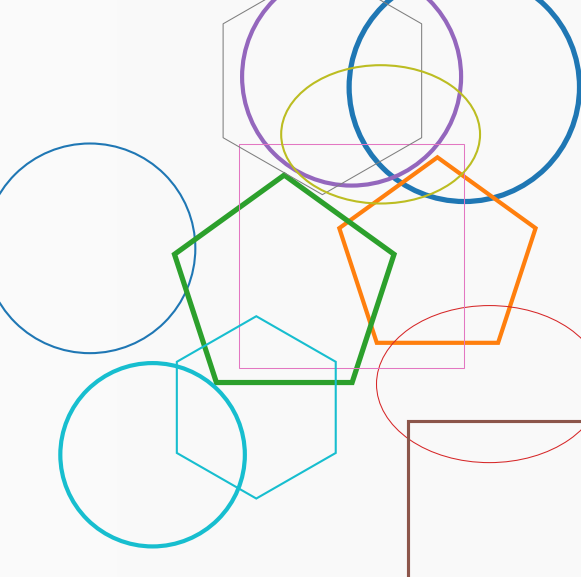[{"shape": "circle", "thickness": 1, "radius": 0.91, "center": [0.155, 0.569]}, {"shape": "circle", "thickness": 2.5, "radius": 0.99, "center": [0.799, 0.848]}, {"shape": "pentagon", "thickness": 2, "radius": 0.89, "center": [0.753, 0.549]}, {"shape": "pentagon", "thickness": 2.5, "radius": 0.99, "center": [0.489, 0.497]}, {"shape": "oval", "thickness": 0.5, "radius": 0.97, "center": [0.842, 0.334]}, {"shape": "circle", "thickness": 2, "radius": 0.94, "center": [0.605, 0.866]}, {"shape": "square", "thickness": 1.5, "radius": 0.83, "center": [0.868, 0.103]}, {"shape": "square", "thickness": 0.5, "radius": 0.97, "center": [0.604, 0.556]}, {"shape": "hexagon", "thickness": 0.5, "radius": 0.99, "center": [0.555, 0.859]}, {"shape": "oval", "thickness": 1, "radius": 0.86, "center": [0.655, 0.766]}, {"shape": "hexagon", "thickness": 1, "radius": 0.79, "center": [0.441, 0.294]}, {"shape": "circle", "thickness": 2, "radius": 0.79, "center": [0.263, 0.212]}]